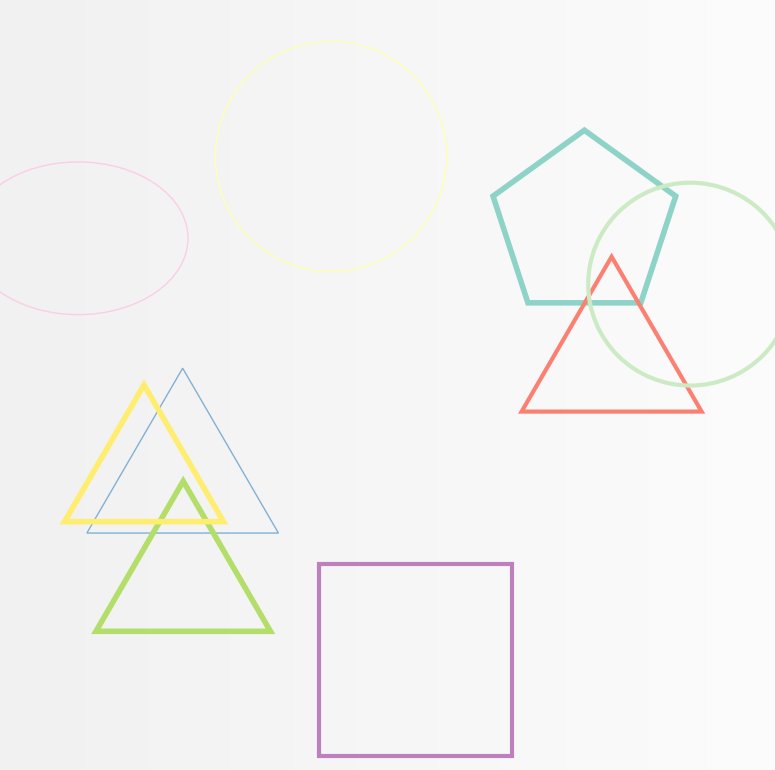[{"shape": "pentagon", "thickness": 2, "radius": 0.62, "center": [0.754, 0.707]}, {"shape": "circle", "thickness": 0.5, "radius": 0.75, "center": [0.427, 0.797]}, {"shape": "triangle", "thickness": 1.5, "radius": 0.67, "center": [0.789, 0.533]}, {"shape": "triangle", "thickness": 0.5, "radius": 0.71, "center": [0.236, 0.379]}, {"shape": "triangle", "thickness": 2, "radius": 0.65, "center": [0.236, 0.245]}, {"shape": "oval", "thickness": 0.5, "radius": 0.71, "center": [0.101, 0.691]}, {"shape": "square", "thickness": 1.5, "radius": 0.62, "center": [0.537, 0.142]}, {"shape": "circle", "thickness": 1.5, "radius": 0.66, "center": [0.891, 0.631]}, {"shape": "triangle", "thickness": 2, "radius": 0.59, "center": [0.186, 0.382]}]